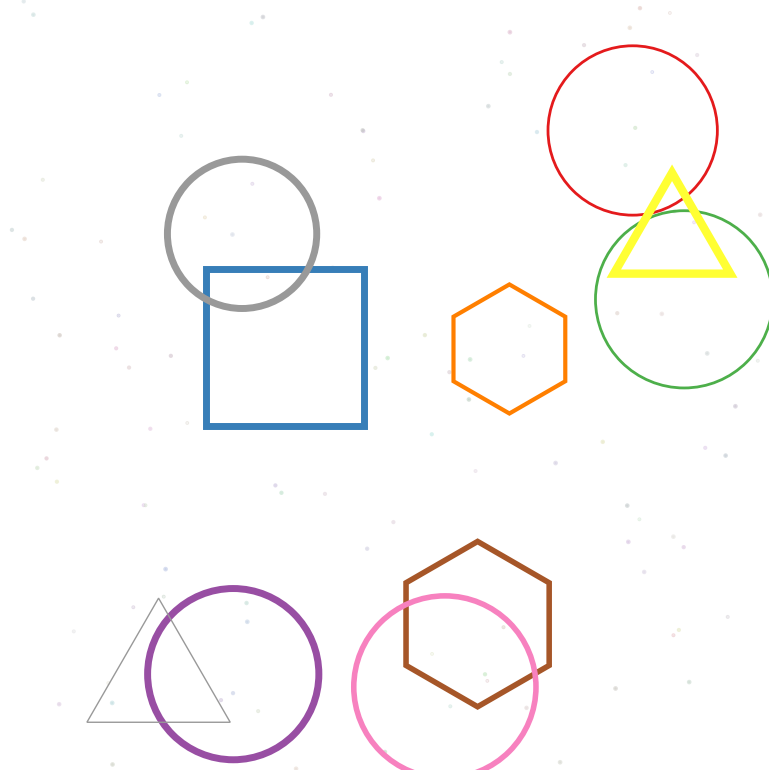[{"shape": "circle", "thickness": 1, "radius": 0.55, "center": [0.822, 0.831]}, {"shape": "square", "thickness": 2.5, "radius": 0.51, "center": [0.37, 0.548]}, {"shape": "circle", "thickness": 1, "radius": 0.58, "center": [0.888, 0.611]}, {"shape": "circle", "thickness": 2.5, "radius": 0.56, "center": [0.303, 0.124]}, {"shape": "hexagon", "thickness": 1.5, "radius": 0.42, "center": [0.662, 0.547]}, {"shape": "triangle", "thickness": 3, "radius": 0.44, "center": [0.873, 0.688]}, {"shape": "hexagon", "thickness": 2, "radius": 0.54, "center": [0.62, 0.189]}, {"shape": "circle", "thickness": 2, "radius": 0.59, "center": [0.578, 0.108]}, {"shape": "circle", "thickness": 2.5, "radius": 0.48, "center": [0.314, 0.696]}, {"shape": "triangle", "thickness": 0.5, "radius": 0.54, "center": [0.206, 0.116]}]